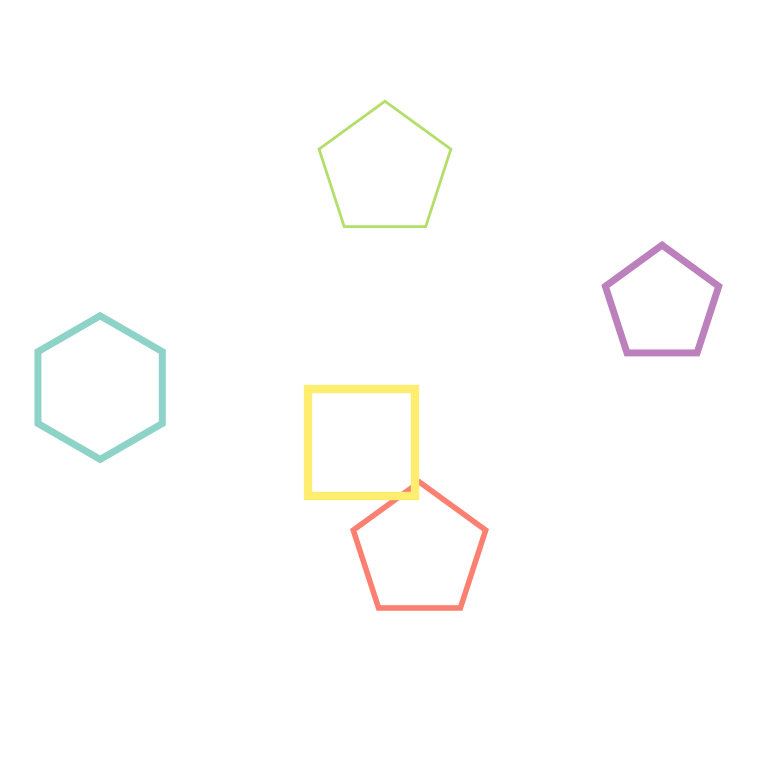[{"shape": "hexagon", "thickness": 2.5, "radius": 0.47, "center": [0.13, 0.497]}, {"shape": "pentagon", "thickness": 2, "radius": 0.45, "center": [0.545, 0.284]}, {"shape": "pentagon", "thickness": 1, "radius": 0.45, "center": [0.5, 0.778]}, {"shape": "pentagon", "thickness": 2.5, "radius": 0.39, "center": [0.86, 0.604]}, {"shape": "square", "thickness": 3, "radius": 0.35, "center": [0.47, 0.425]}]